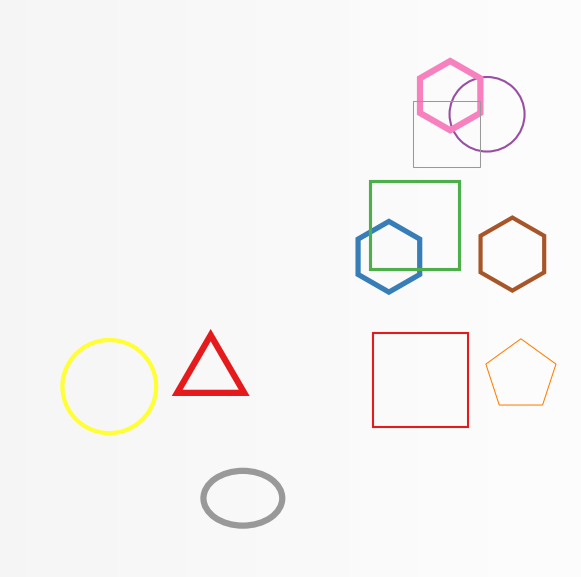[{"shape": "square", "thickness": 1, "radius": 0.41, "center": [0.724, 0.341]}, {"shape": "triangle", "thickness": 3, "radius": 0.33, "center": [0.362, 0.352]}, {"shape": "hexagon", "thickness": 2.5, "radius": 0.31, "center": [0.669, 0.555]}, {"shape": "square", "thickness": 1.5, "radius": 0.38, "center": [0.713, 0.61]}, {"shape": "circle", "thickness": 1, "radius": 0.32, "center": [0.838, 0.801]}, {"shape": "pentagon", "thickness": 0.5, "radius": 0.32, "center": [0.896, 0.349]}, {"shape": "circle", "thickness": 2, "radius": 0.4, "center": [0.188, 0.33]}, {"shape": "hexagon", "thickness": 2, "radius": 0.32, "center": [0.881, 0.559]}, {"shape": "hexagon", "thickness": 3, "radius": 0.3, "center": [0.775, 0.834]}, {"shape": "oval", "thickness": 3, "radius": 0.34, "center": [0.418, 0.136]}, {"shape": "square", "thickness": 0.5, "radius": 0.29, "center": [0.768, 0.767]}]